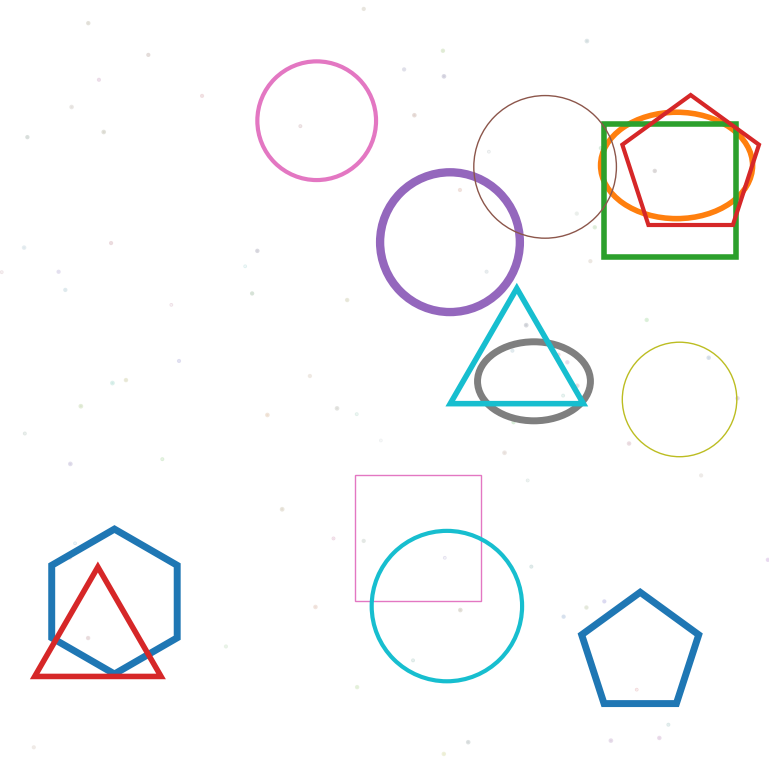[{"shape": "pentagon", "thickness": 2.5, "radius": 0.4, "center": [0.831, 0.151]}, {"shape": "hexagon", "thickness": 2.5, "radius": 0.47, "center": [0.149, 0.219]}, {"shape": "oval", "thickness": 2, "radius": 0.49, "center": [0.879, 0.785]}, {"shape": "square", "thickness": 2, "radius": 0.43, "center": [0.87, 0.753]}, {"shape": "triangle", "thickness": 2, "radius": 0.47, "center": [0.127, 0.169]}, {"shape": "pentagon", "thickness": 1.5, "radius": 0.47, "center": [0.897, 0.783]}, {"shape": "circle", "thickness": 3, "radius": 0.45, "center": [0.584, 0.685]}, {"shape": "circle", "thickness": 0.5, "radius": 0.46, "center": [0.708, 0.783]}, {"shape": "circle", "thickness": 1.5, "radius": 0.39, "center": [0.411, 0.843]}, {"shape": "square", "thickness": 0.5, "radius": 0.41, "center": [0.543, 0.301]}, {"shape": "oval", "thickness": 2.5, "radius": 0.37, "center": [0.693, 0.505]}, {"shape": "circle", "thickness": 0.5, "radius": 0.37, "center": [0.883, 0.481]}, {"shape": "circle", "thickness": 1.5, "radius": 0.49, "center": [0.58, 0.213]}, {"shape": "triangle", "thickness": 2, "radius": 0.5, "center": [0.671, 0.526]}]